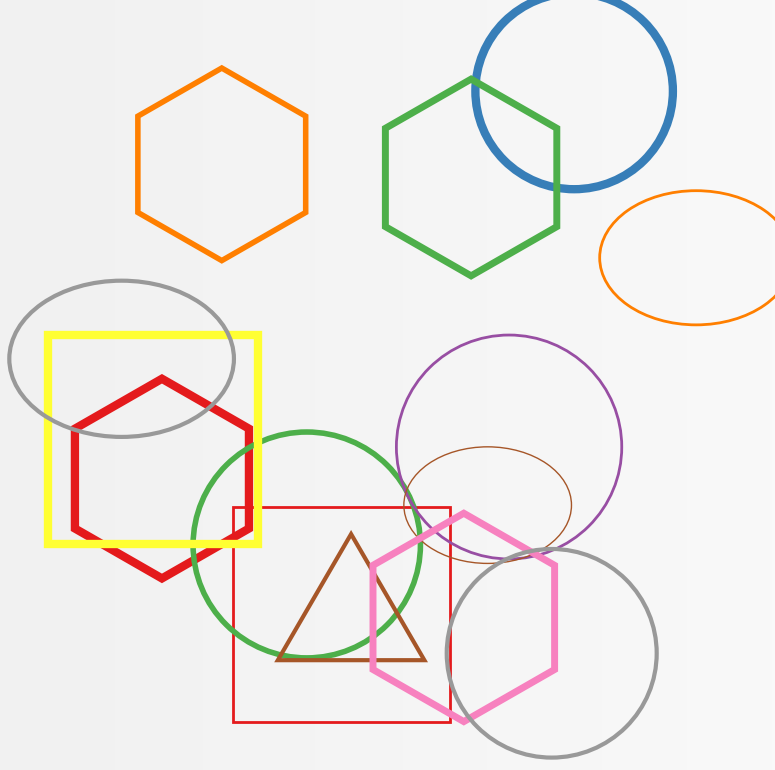[{"shape": "square", "thickness": 1, "radius": 0.7, "center": [0.441, 0.202]}, {"shape": "hexagon", "thickness": 3, "radius": 0.65, "center": [0.209, 0.378]}, {"shape": "circle", "thickness": 3, "radius": 0.64, "center": [0.741, 0.882]}, {"shape": "hexagon", "thickness": 2.5, "radius": 0.64, "center": [0.608, 0.77]}, {"shape": "circle", "thickness": 2, "radius": 0.73, "center": [0.396, 0.292]}, {"shape": "circle", "thickness": 1, "radius": 0.73, "center": [0.657, 0.419]}, {"shape": "oval", "thickness": 1, "radius": 0.62, "center": [0.898, 0.665]}, {"shape": "hexagon", "thickness": 2, "radius": 0.63, "center": [0.286, 0.787]}, {"shape": "square", "thickness": 3, "radius": 0.68, "center": [0.198, 0.429]}, {"shape": "oval", "thickness": 0.5, "radius": 0.54, "center": [0.629, 0.344]}, {"shape": "triangle", "thickness": 1.5, "radius": 0.55, "center": [0.453, 0.197]}, {"shape": "hexagon", "thickness": 2.5, "radius": 0.68, "center": [0.598, 0.198]}, {"shape": "oval", "thickness": 1.5, "radius": 0.72, "center": [0.157, 0.534]}, {"shape": "circle", "thickness": 1.5, "radius": 0.68, "center": [0.712, 0.152]}]